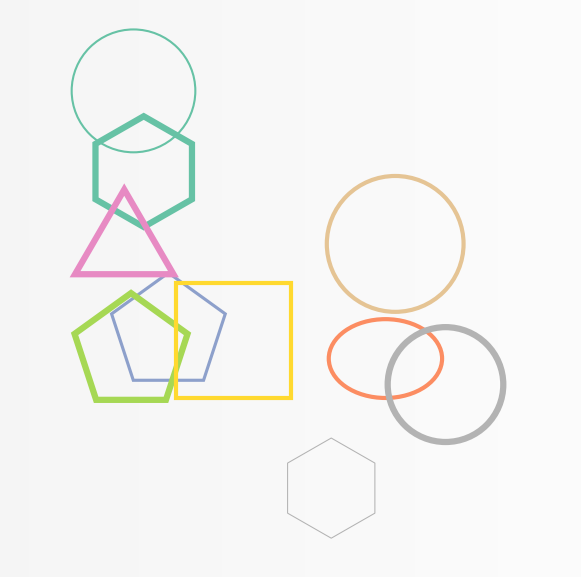[{"shape": "circle", "thickness": 1, "radius": 0.53, "center": [0.23, 0.842]}, {"shape": "hexagon", "thickness": 3, "radius": 0.48, "center": [0.247, 0.702]}, {"shape": "oval", "thickness": 2, "radius": 0.49, "center": [0.663, 0.378]}, {"shape": "pentagon", "thickness": 1.5, "radius": 0.51, "center": [0.29, 0.424]}, {"shape": "triangle", "thickness": 3, "radius": 0.49, "center": [0.214, 0.573]}, {"shape": "pentagon", "thickness": 3, "radius": 0.51, "center": [0.225, 0.389]}, {"shape": "square", "thickness": 2, "radius": 0.5, "center": [0.402, 0.41]}, {"shape": "circle", "thickness": 2, "radius": 0.59, "center": [0.68, 0.577]}, {"shape": "circle", "thickness": 3, "radius": 0.5, "center": [0.766, 0.333]}, {"shape": "hexagon", "thickness": 0.5, "radius": 0.43, "center": [0.57, 0.154]}]